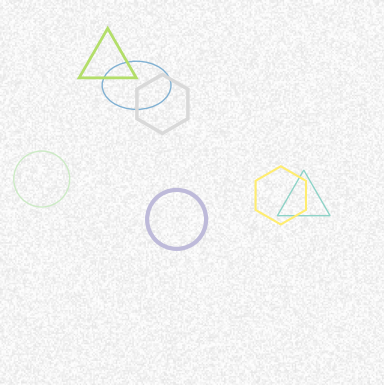[{"shape": "triangle", "thickness": 1, "radius": 0.4, "center": [0.789, 0.479]}, {"shape": "circle", "thickness": 3, "radius": 0.38, "center": [0.459, 0.43]}, {"shape": "oval", "thickness": 1, "radius": 0.45, "center": [0.355, 0.778]}, {"shape": "triangle", "thickness": 2, "radius": 0.43, "center": [0.28, 0.841]}, {"shape": "hexagon", "thickness": 2.5, "radius": 0.38, "center": [0.422, 0.73]}, {"shape": "circle", "thickness": 1, "radius": 0.36, "center": [0.108, 0.535]}, {"shape": "hexagon", "thickness": 1.5, "radius": 0.38, "center": [0.729, 0.493]}]